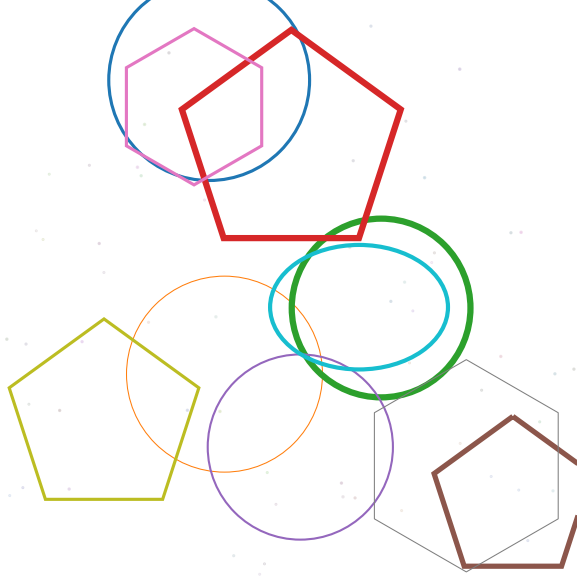[{"shape": "circle", "thickness": 1.5, "radius": 0.87, "center": [0.362, 0.86]}, {"shape": "circle", "thickness": 0.5, "radius": 0.85, "center": [0.389, 0.351]}, {"shape": "circle", "thickness": 3, "radius": 0.77, "center": [0.66, 0.466]}, {"shape": "pentagon", "thickness": 3, "radius": 1.0, "center": [0.504, 0.748]}, {"shape": "circle", "thickness": 1, "radius": 0.8, "center": [0.52, 0.225]}, {"shape": "pentagon", "thickness": 2.5, "radius": 0.72, "center": [0.888, 0.135]}, {"shape": "hexagon", "thickness": 1.5, "radius": 0.68, "center": [0.336, 0.814]}, {"shape": "hexagon", "thickness": 0.5, "radius": 0.92, "center": [0.807, 0.193]}, {"shape": "pentagon", "thickness": 1.5, "radius": 0.86, "center": [0.18, 0.274]}, {"shape": "oval", "thickness": 2, "radius": 0.77, "center": [0.622, 0.467]}]